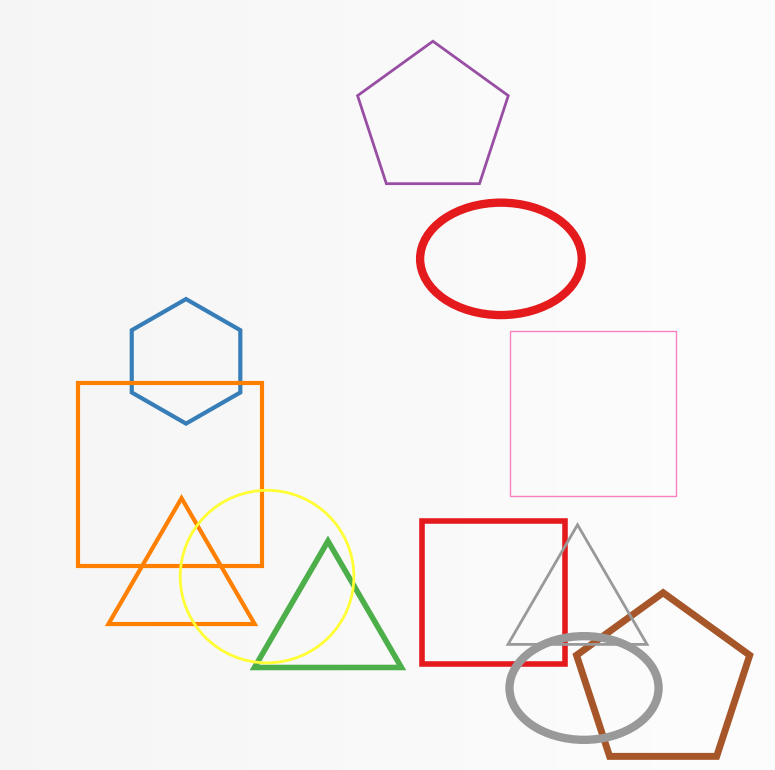[{"shape": "square", "thickness": 2, "radius": 0.46, "center": [0.637, 0.231]}, {"shape": "oval", "thickness": 3, "radius": 0.52, "center": [0.646, 0.664]}, {"shape": "hexagon", "thickness": 1.5, "radius": 0.4, "center": [0.24, 0.531]}, {"shape": "triangle", "thickness": 2, "radius": 0.55, "center": [0.423, 0.188]}, {"shape": "pentagon", "thickness": 1, "radius": 0.51, "center": [0.559, 0.844]}, {"shape": "triangle", "thickness": 1.5, "radius": 0.54, "center": [0.234, 0.244]}, {"shape": "square", "thickness": 1.5, "radius": 0.6, "center": [0.219, 0.384]}, {"shape": "circle", "thickness": 1, "radius": 0.56, "center": [0.345, 0.251]}, {"shape": "pentagon", "thickness": 2.5, "radius": 0.59, "center": [0.856, 0.113]}, {"shape": "square", "thickness": 0.5, "radius": 0.54, "center": [0.765, 0.463]}, {"shape": "triangle", "thickness": 1, "radius": 0.52, "center": [0.745, 0.215]}, {"shape": "oval", "thickness": 3, "radius": 0.48, "center": [0.754, 0.106]}]